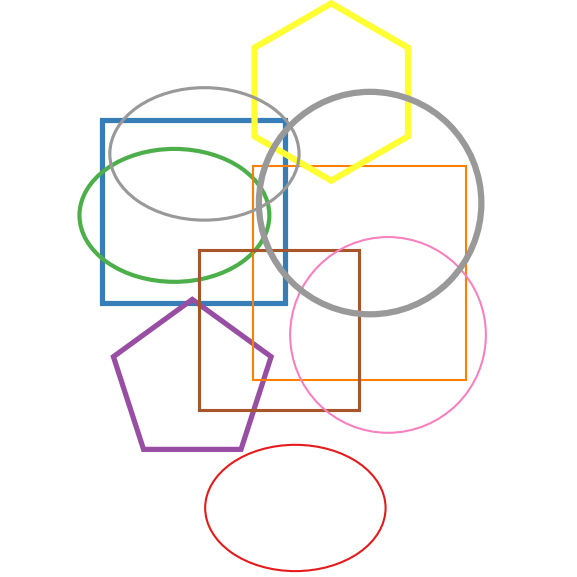[{"shape": "oval", "thickness": 1, "radius": 0.78, "center": [0.511, 0.12]}, {"shape": "square", "thickness": 2.5, "radius": 0.79, "center": [0.335, 0.632]}, {"shape": "oval", "thickness": 2, "radius": 0.82, "center": [0.302, 0.626]}, {"shape": "pentagon", "thickness": 2.5, "radius": 0.72, "center": [0.333, 0.337]}, {"shape": "square", "thickness": 1, "radius": 0.92, "center": [0.623, 0.526]}, {"shape": "hexagon", "thickness": 3, "radius": 0.77, "center": [0.574, 0.84]}, {"shape": "square", "thickness": 1.5, "radius": 0.69, "center": [0.483, 0.428]}, {"shape": "circle", "thickness": 1, "radius": 0.85, "center": [0.672, 0.419]}, {"shape": "oval", "thickness": 1.5, "radius": 0.82, "center": [0.354, 0.733]}, {"shape": "circle", "thickness": 3, "radius": 0.96, "center": [0.641, 0.647]}]